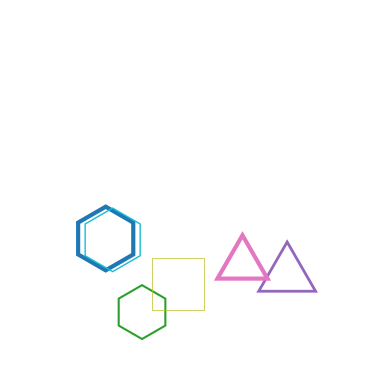[{"shape": "hexagon", "thickness": 3, "radius": 0.41, "center": [0.275, 0.38]}, {"shape": "hexagon", "thickness": 1.5, "radius": 0.35, "center": [0.369, 0.189]}, {"shape": "triangle", "thickness": 2, "radius": 0.43, "center": [0.746, 0.286]}, {"shape": "triangle", "thickness": 3, "radius": 0.38, "center": [0.63, 0.314]}, {"shape": "square", "thickness": 0.5, "radius": 0.34, "center": [0.462, 0.262]}, {"shape": "hexagon", "thickness": 1, "radius": 0.41, "center": [0.293, 0.377]}]